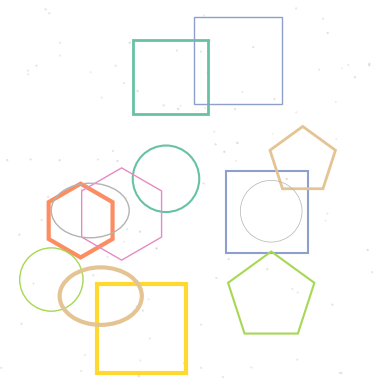[{"shape": "square", "thickness": 2, "radius": 0.49, "center": [0.442, 0.8]}, {"shape": "circle", "thickness": 1.5, "radius": 0.43, "center": [0.431, 0.536]}, {"shape": "hexagon", "thickness": 3, "radius": 0.48, "center": [0.209, 0.427]}, {"shape": "square", "thickness": 1, "radius": 0.57, "center": [0.617, 0.843]}, {"shape": "square", "thickness": 1.5, "radius": 0.53, "center": [0.694, 0.45]}, {"shape": "hexagon", "thickness": 1, "radius": 0.6, "center": [0.316, 0.444]}, {"shape": "pentagon", "thickness": 1.5, "radius": 0.59, "center": [0.704, 0.229]}, {"shape": "circle", "thickness": 1, "radius": 0.41, "center": [0.133, 0.274]}, {"shape": "square", "thickness": 3, "radius": 0.58, "center": [0.368, 0.148]}, {"shape": "oval", "thickness": 3, "radius": 0.53, "center": [0.262, 0.231]}, {"shape": "pentagon", "thickness": 2, "radius": 0.45, "center": [0.786, 0.582]}, {"shape": "oval", "thickness": 1, "radius": 0.51, "center": [0.234, 0.453]}, {"shape": "circle", "thickness": 0.5, "radius": 0.4, "center": [0.704, 0.451]}]